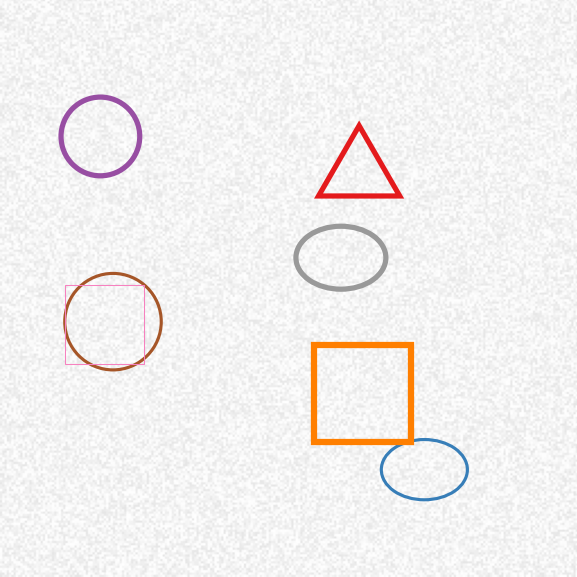[{"shape": "triangle", "thickness": 2.5, "radius": 0.41, "center": [0.622, 0.7]}, {"shape": "oval", "thickness": 1.5, "radius": 0.37, "center": [0.735, 0.186]}, {"shape": "circle", "thickness": 2.5, "radius": 0.34, "center": [0.174, 0.763]}, {"shape": "square", "thickness": 3, "radius": 0.42, "center": [0.628, 0.318]}, {"shape": "circle", "thickness": 1.5, "radius": 0.42, "center": [0.196, 0.442]}, {"shape": "square", "thickness": 0.5, "radius": 0.34, "center": [0.181, 0.437]}, {"shape": "oval", "thickness": 2.5, "radius": 0.39, "center": [0.59, 0.553]}]